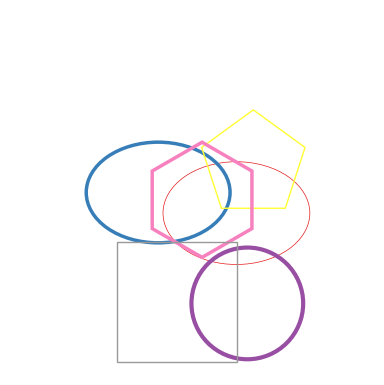[{"shape": "oval", "thickness": 0.5, "radius": 0.95, "center": [0.614, 0.446]}, {"shape": "oval", "thickness": 2.5, "radius": 0.93, "center": [0.411, 0.5]}, {"shape": "circle", "thickness": 3, "radius": 0.73, "center": [0.642, 0.212]}, {"shape": "pentagon", "thickness": 1, "radius": 0.71, "center": [0.658, 0.573]}, {"shape": "hexagon", "thickness": 2.5, "radius": 0.75, "center": [0.525, 0.481]}, {"shape": "square", "thickness": 1, "radius": 0.78, "center": [0.459, 0.215]}]